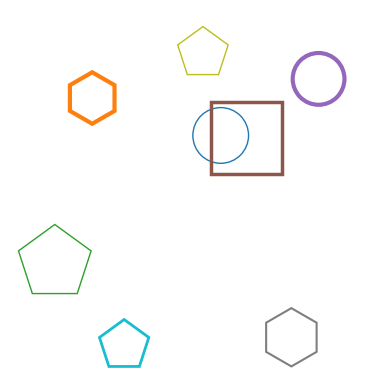[{"shape": "circle", "thickness": 1, "radius": 0.36, "center": [0.573, 0.648]}, {"shape": "hexagon", "thickness": 3, "radius": 0.33, "center": [0.24, 0.745]}, {"shape": "pentagon", "thickness": 1, "radius": 0.5, "center": [0.142, 0.318]}, {"shape": "circle", "thickness": 3, "radius": 0.34, "center": [0.827, 0.795]}, {"shape": "square", "thickness": 2.5, "radius": 0.47, "center": [0.64, 0.641]}, {"shape": "hexagon", "thickness": 1.5, "radius": 0.38, "center": [0.757, 0.124]}, {"shape": "pentagon", "thickness": 1, "radius": 0.34, "center": [0.527, 0.862]}, {"shape": "pentagon", "thickness": 2, "radius": 0.34, "center": [0.322, 0.103]}]